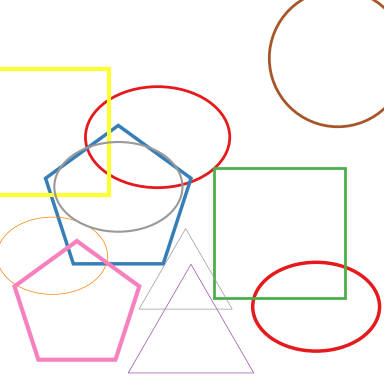[{"shape": "oval", "thickness": 2.5, "radius": 0.82, "center": [0.821, 0.203]}, {"shape": "oval", "thickness": 2, "radius": 0.94, "center": [0.409, 0.644]}, {"shape": "pentagon", "thickness": 2.5, "radius": 0.99, "center": [0.307, 0.475]}, {"shape": "square", "thickness": 2, "radius": 0.85, "center": [0.726, 0.395]}, {"shape": "triangle", "thickness": 0.5, "radius": 0.94, "center": [0.496, 0.125]}, {"shape": "oval", "thickness": 0.5, "radius": 0.72, "center": [0.136, 0.336]}, {"shape": "square", "thickness": 3, "radius": 0.82, "center": [0.119, 0.657]}, {"shape": "circle", "thickness": 2, "radius": 0.89, "center": [0.877, 0.849]}, {"shape": "pentagon", "thickness": 3, "radius": 0.85, "center": [0.2, 0.204]}, {"shape": "triangle", "thickness": 0.5, "radius": 0.7, "center": [0.482, 0.267]}, {"shape": "oval", "thickness": 1.5, "radius": 0.83, "center": [0.308, 0.515]}]